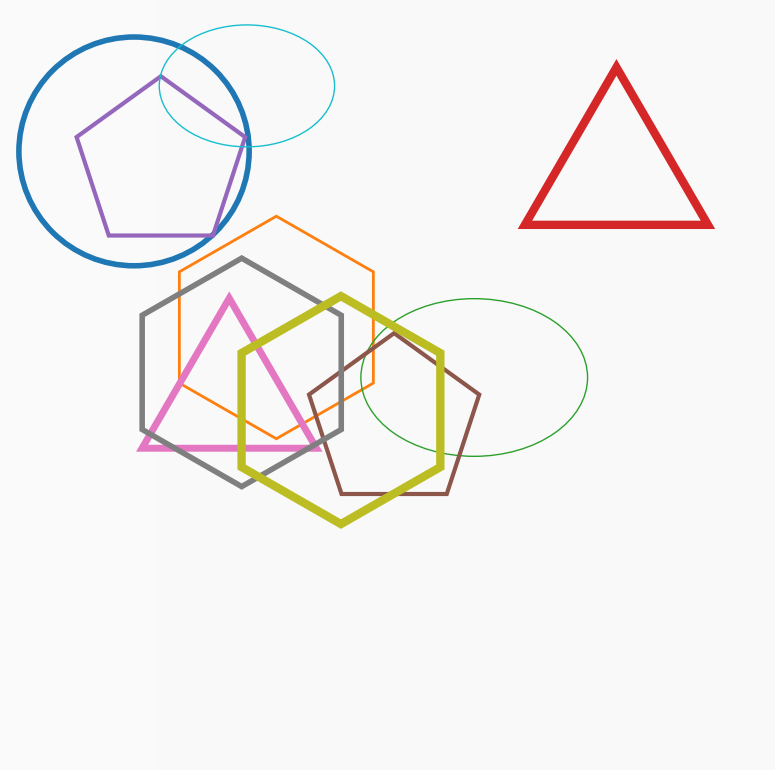[{"shape": "circle", "thickness": 2, "radius": 0.74, "center": [0.173, 0.803]}, {"shape": "hexagon", "thickness": 1, "radius": 0.72, "center": [0.357, 0.575]}, {"shape": "oval", "thickness": 0.5, "radius": 0.73, "center": [0.612, 0.51]}, {"shape": "triangle", "thickness": 3, "radius": 0.68, "center": [0.795, 0.776]}, {"shape": "pentagon", "thickness": 1.5, "radius": 0.57, "center": [0.208, 0.787]}, {"shape": "pentagon", "thickness": 1.5, "radius": 0.58, "center": [0.509, 0.452]}, {"shape": "triangle", "thickness": 2.5, "radius": 0.65, "center": [0.296, 0.483]}, {"shape": "hexagon", "thickness": 2, "radius": 0.74, "center": [0.312, 0.516]}, {"shape": "hexagon", "thickness": 3, "radius": 0.74, "center": [0.44, 0.467]}, {"shape": "oval", "thickness": 0.5, "radius": 0.57, "center": [0.319, 0.888]}]